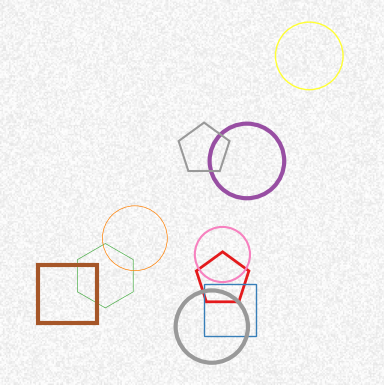[{"shape": "pentagon", "thickness": 2, "radius": 0.36, "center": [0.578, 0.274]}, {"shape": "square", "thickness": 1, "radius": 0.34, "center": [0.597, 0.195]}, {"shape": "hexagon", "thickness": 0.5, "radius": 0.42, "center": [0.274, 0.284]}, {"shape": "circle", "thickness": 3, "radius": 0.48, "center": [0.641, 0.582]}, {"shape": "circle", "thickness": 0.5, "radius": 0.42, "center": [0.35, 0.381]}, {"shape": "circle", "thickness": 1, "radius": 0.44, "center": [0.803, 0.855]}, {"shape": "square", "thickness": 3, "radius": 0.38, "center": [0.176, 0.236]}, {"shape": "circle", "thickness": 1.5, "radius": 0.36, "center": [0.578, 0.339]}, {"shape": "pentagon", "thickness": 1.5, "radius": 0.35, "center": [0.53, 0.612]}, {"shape": "circle", "thickness": 3, "radius": 0.47, "center": [0.55, 0.152]}]